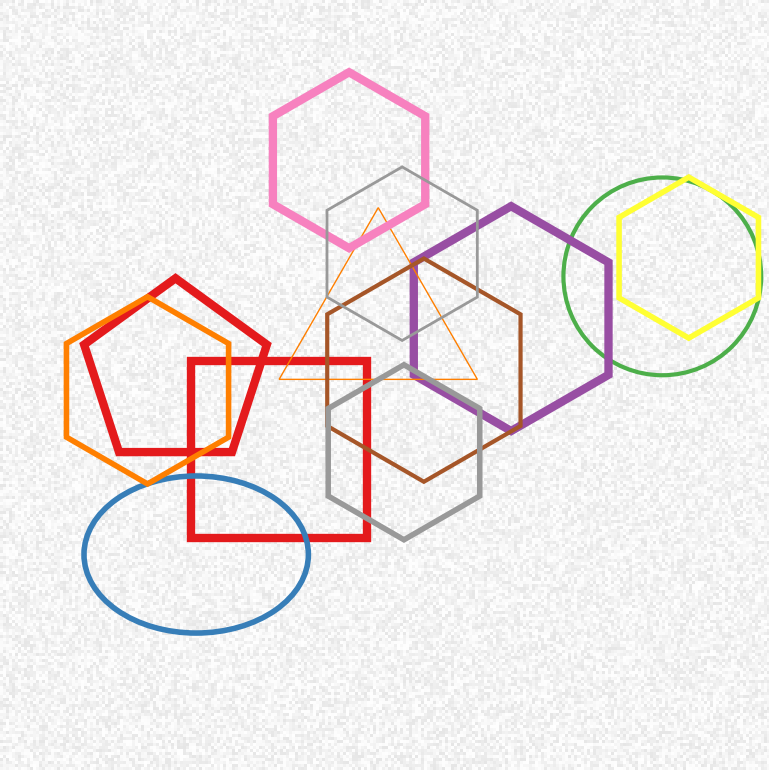[{"shape": "pentagon", "thickness": 3, "radius": 0.62, "center": [0.228, 0.514]}, {"shape": "square", "thickness": 3, "radius": 0.57, "center": [0.362, 0.416]}, {"shape": "oval", "thickness": 2, "radius": 0.73, "center": [0.255, 0.28]}, {"shape": "circle", "thickness": 1.5, "radius": 0.64, "center": [0.86, 0.641]}, {"shape": "hexagon", "thickness": 3, "radius": 0.73, "center": [0.664, 0.586]}, {"shape": "triangle", "thickness": 0.5, "radius": 0.74, "center": [0.491, 0.582]}, {"shape": "hexagon", "thickness": 2, "radius": 0.61, "center": [0.192, 0.493]}, {"shape": "hexagon", "thickness": 2, "radius": 0.52, "center": [0.894, 0.665]}, {"shape": "hexagon", "thickness": 1.5, "radius": 0.72, "center": [0.55, 0.519]}, {"shape": "hexagon", "thickness": 3, "radius": 0.57, "center": [0.453, 0.792]}, {"shape": "hexagon", "thickness": 2, "radius": 0.57, "center": [0.525, 0.413]}, {"shape": "hexagon", "thickness": 1, "radius": 0.56, "center": [0.522, 0.671]}]